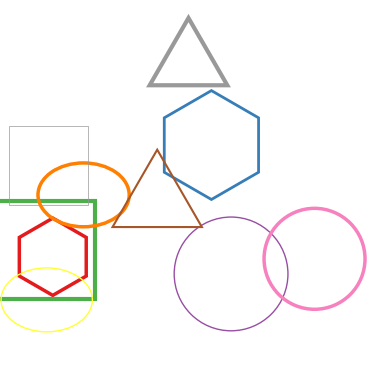[{"shape": "hexagon", "thickness": 2.5, "radius": 0.5, "center": [0.137, 0.333]}, {"shape": "hexagon", "thickness": 2, "radius": 0.71, "center": [0.549, 0.623]}, {"shape": "square", "thickness": 3, "radius": 0.64, "center": [0.119, 0.351]}, {"shape": "circle", "thickness": 1, "radius": 0.74, "center": [0.6, 0.289]}, {"shape": "oval", "thickness": 2.5, "radius": 0.59, "center": [0.217, 0.494]}, {"shape": "oval", "thickness": 1, "radius": 0.59, "center": [0.121, 0.221]}, {"shape": "triangle", "thickness": 1.5, "radius": 0.67, "center": [0.408, 0.477]}, {"shape": "circle", "thickness": 2.5, "radius": 0.66, "center": [0.817, 0.328]}, {"shape": "triangle", "thickness": 3, "radius": 0.58, "center": [0.49, 0.837]}, {"shape": "square", "thickness": 0.5, "radius": 0.51, "center": [0.125, 0.569]}]